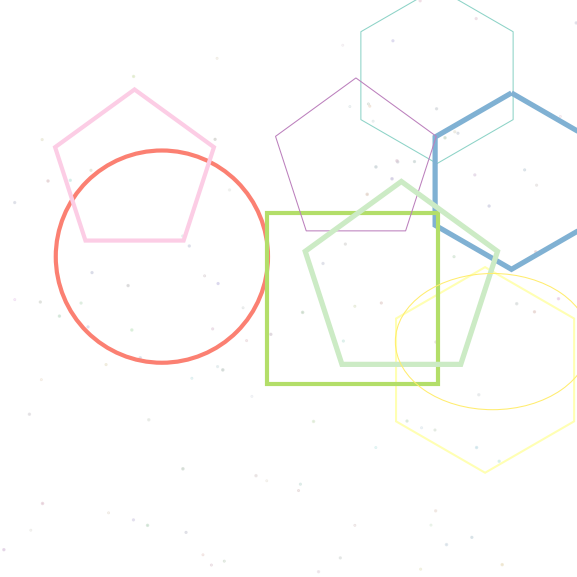[{"shape": "hexagon", "thickness": 0.5, "radius": 0.76, "center": [0.757, 0.868]}, {"shape": "hexagon", "thickness": 1, "radius": 0.89, "center": [0.84, 0.359]}, {"shape": "circle", "thickness": 2, "radius": 0.92, "center": [0.28, 0.555]}, {"shape": "hexagon", "thickness": 2.5, "radius": 0.76, "center": [0.886, 0.685]}, {"shape": "square", "thickness": 2, "radius": 0.74, "center": [0.611, 0.482]}, {"shape": "pentagon", "thickness": 2, "radius": 0.72, "center": [0.233, 0.7]}, {"shape": "pentagon", "thickness": 0.5, "radius": 0.73, "center": [0.616, 0.718]}, {"shape": "pentagon", "thickness": 2.5, "radius": 0.88, "center": [0.695, 0.51]}, {"shape": "oval", "thickness": 0.5, "radius": 0.84, "center": [0.853, 0.408]}]